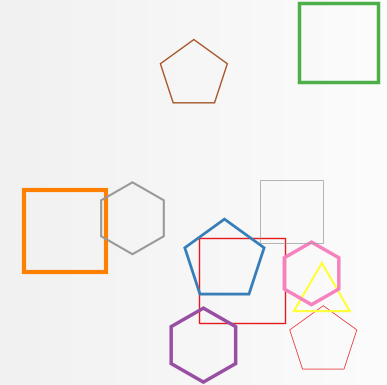[{"shape": "pentagon", "thickness": 0.5, "radius": 0.46, "center": [0.834, 0.115]}, {"shape": "square", "thickness": 1, "radius": 0.55, "center": [0.625, 0.271]}, {"shape": "pentagon", "thickness": 2, "radius": 0.54, "center": [0.579, 0.323]}, {"shape": "square", "thickness": 2.5, "radius": 0.51, "center": [0.874, 0.89]}, {"shape": "hexagon", "thickness": 2.5, "radius": 0.48, "center": [0.525, 0.104]}, {"shape": "square", "thickness": 3, "radius": 0.53, "center": [0.168, 0.4]}, {"shape": "triangle", "thickness": 1.5, "radius": 0.42, "center": [0.831, 0.234]}, {"shape": "pentagon", "thickness": 1, "radius": 0.45, "center": [0.5, 0.806]}, {"shape": "hexagon", "thickness": 2.5, "radius": 0.41, "center": [0.804, 0.29]}, {"shape": "square", "thickness": 0.5, "radius": 0.41, "center": [0.752, 0.451]}, {"shape": "hexagon", "thickness": 1.5, "radius": 0.47, "center": [0.342, 0.433]}]